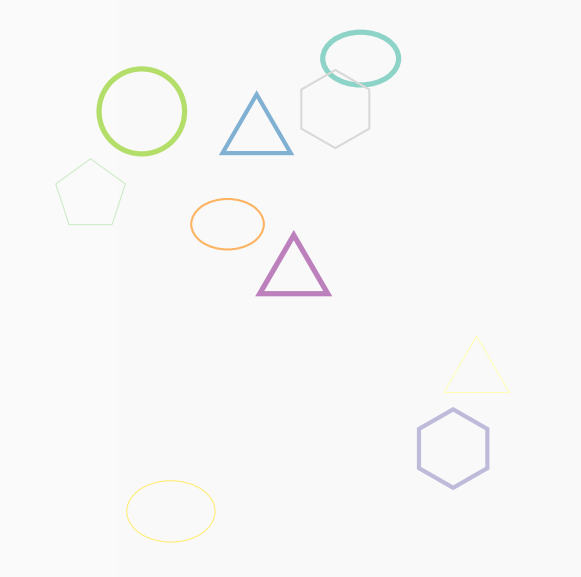[{"shape": "oval", "thickness": 2.5, "radius": 0.33, "center": [0.621, 0.898]}, {"shape": "triangle", "thickness": 0.5, "radius": 0.33, "center": [0.82, 0.352]}, {"shape": "hexagon", "thickness": 2, "radius": 0.34, "center": [0.78, 0.222]}, {"shape": "triangle", "thickness": 2, "radius": 0.34, "center": [0.441, 0.768]}, {"shape": "oval", "thickness": 1, "radius": 0.31, "center": [0.391, 0.611]}, {"shape": "circle", "thickness": 2.5, "radius": 0.37, "center": [0.244, 0.806]}, {"shape": "hexagon", "thickness": 1, "radius": 0.34, "center": [0.577, 0.81]}, {"shape": "triangle", "thickness": 2.5, "radius": 0.34, "center": [0.505, 0.524]}, {"shape": "pentagon", "thickness": 0.5, "radius": 0.31, "center": [0.156, 0.661]}, {"shape": "oval", "thickness": 0.5, "radius": 0.38, "center": [0.294, 0.114]}]